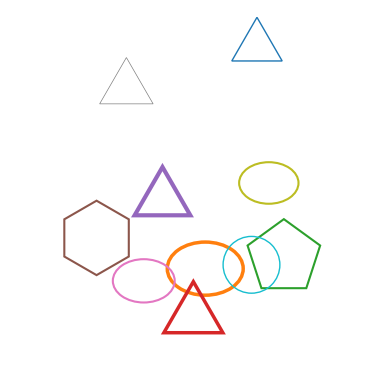[{"shape": "triangle", "thickness": 1, "radius": 0.38, "center": [0.667, 0.879]}, {"shape": "oval", "thickness": 2.5, "radius": 0.49, "center": [0.533, 0.302]}, {"shape": "pentagon", "thickness": 1.5, "radius": 0.5, "center": [0.737, 0.332]}, {"shape": "triangle", "thickness": 2.5, "radius": 0.44, "center": [0.502, 0.18]}, {"shape": "triangle", "thickness": 3, "radius": 0.42, "center": [0.422, 0.483]}, {"shape": "hexagon", "thickness": 1.5, "radius": 0.48, "center": [0.251, 0.382]}, {"shape": "oval", "thickness": 1.5, "radius": 0.4, "center": [0.373, 0.271]}, {"shape": "triangle", "thickness": 0.5, "radius": 0.4, "center": [0.328, 0.77]}, {"shape": "oval", "thickness": 1.5, "radius": 0.39, "center": [0.698, 0.525]}, {"shape": "circle", "thickness": 1, "radius": 0.37, "center": [0.653, 0.312]}]